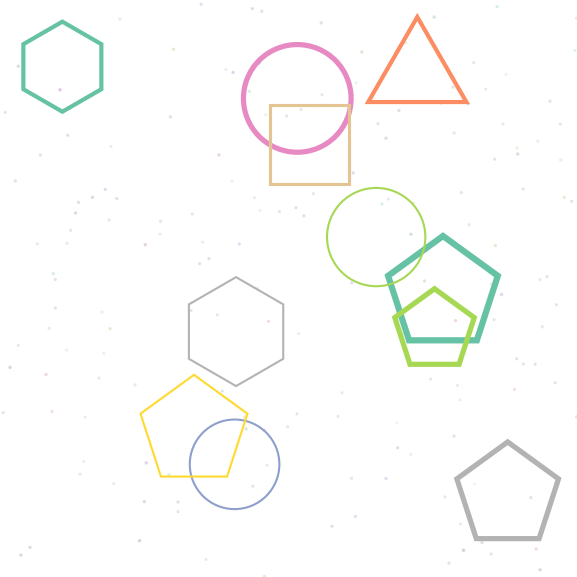[{"shape": "hexagon", "thickness": 2, "radius": 0.39, "center": [0.108, 0.884]}, {"shape": "pentagon", "thickness": 3, "radius": 0.5, "center": [0.767, 0.491]}, {"shape": "triangle", "thickness": 2, "radius": 0.49, "center": [0.723, 0.872]}, {"shape": "circle", "thickness": 1, "radius": 0.39, "center": [0.406, 0.195]}, {"shape": "circle", "thickness": 2.5, "radius": 0.47, "center": [0.515, 0.829]}, {"shape": "circle", "thickness": 1, "radius": 0.43, "center": [0.651, 0.589]}, {"shape": "pentagon", "thickness": 2.5, "radius": 0.36, "center": [0.752, 0.427]}, {"shape": "pentagon", "thickness": 1, "radius": 0.49, "center": [0.336, 0.253]}, {"shape": "square", "thickness": 1.5, "radius": 0.34, "center": [0.536, 0.749]}, {"shape": "pentagon", "thickness": 2.5, "radius": 0.46, "center": [0.879, 0.141]}, {"shape": "hexagon", "thickness": 1, "radius": 0.47, "center": [0.409, 0.425]}]